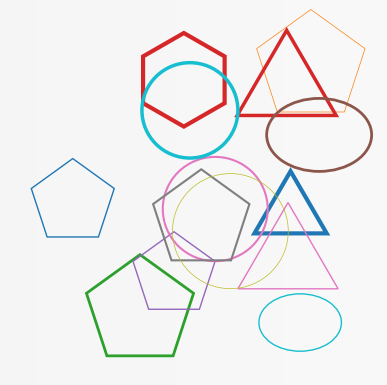[{"shape": "triangle", "thickness": 3, "radius": 0.54, "center": [0.75, 0.448]}, {"shape": "pentagon", "thickness": 1, "radius": 0.56, "center": [0.188, 0.476]}, {"shape": "pentagon", "thickness": 0.5, "radius": 0.74, "center": [0.802, 0.828]}, {"shape": "pentagon", "thickness": 2, "radius": 0.73, "center": [0.361, 0.193]}, {"shape": "hexagon", "thickness": 3, "radius": 0.61, "center": [0.474, 0.793]}, {"shape": "triangle", "thickness": 2.5, "radius": 0.74, "center": [0.74, 0.774]}, {"shape": "pentagon", "thickness": 1, "radius": 0.56, "center": [0.449, 0.287]}, {"shape": "oval", "thickness": 2, "radius": 0.68, "center": [0.824, 0.65]}, {"shape": "triangle", "thickness": 1, "radius": 0.75, "center": [0.743, 0.325]}, {"shape": "circle", "thickness": 1.5, "radius": 0.68, "center": [0.555, 0.457]}, {"shape": "pentagon", "thickness": 1.5, "radius": 0.65, "center": [0.519, 0.43]}, {"shape": "circle", "thickness": 0.5, "radius": 0.75, "center": [0.594, 0.4]}, {"shape": "oval", "thickness": 1, "radius": 0.53, "center": [0.775, 0.162]}, {"shape": "circle", "thickness": 2.5, "radius": 0.62, "center": [0.49, 0.713]}]